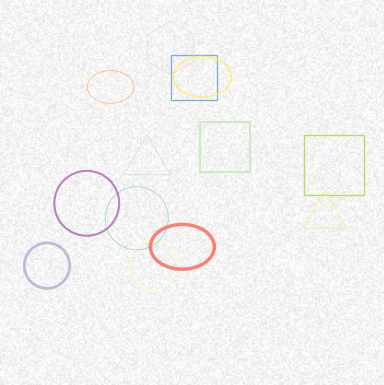[{"shape": "circle", "thickness": 0.5, "radius": 0.41, "center": [0.355, 0.433]}, {"shape": "circle", "thickness": 0.5, "radius": 0.32, "center": [0.4, 0.311]}, {"shape": "circle", "thickness": 2, "radius": 0.3, "center": [0.122, 0.31]}, {"shape": "oval", "thickness": 2.5, "radius": 0.42, "center": [0.474, 0.359]}, {"shape": "square", "thickness": 1, "radius": 0.3, "center": [0.504, 0.799]}, {"shape": "oval", "thickness": 0.5, "radius": 0.3, "center": [0.287, 0.774]}, {"shape": "square", "thickness": 1, "radius": 0.39, "center": [0.867, 0.572]}, {"shape": "hexagon", "thickness": 0.5, "radius": 0.35, "center": [0.443, 0.875]}, {"shape": "triangle", "thickness": 0.5, "radius": 0.35, "center": [0.382, 0.581]}, {"shape": "circle", "thickness": 1.5, "radius": 0.42, "center": [0.225, 0.472]}, {"shape": "square", "thickness": 1.5, "radius": 0.33, "center": [0.585, 0.619]}, {"shape": "oval", "thickness": 1, "radius": 0.38, "center": [0.526, 0.801]}, {"shape": "triangle", "thickness": 0.5, "radius": 0.33, "center": [0.844, 0.44]}]